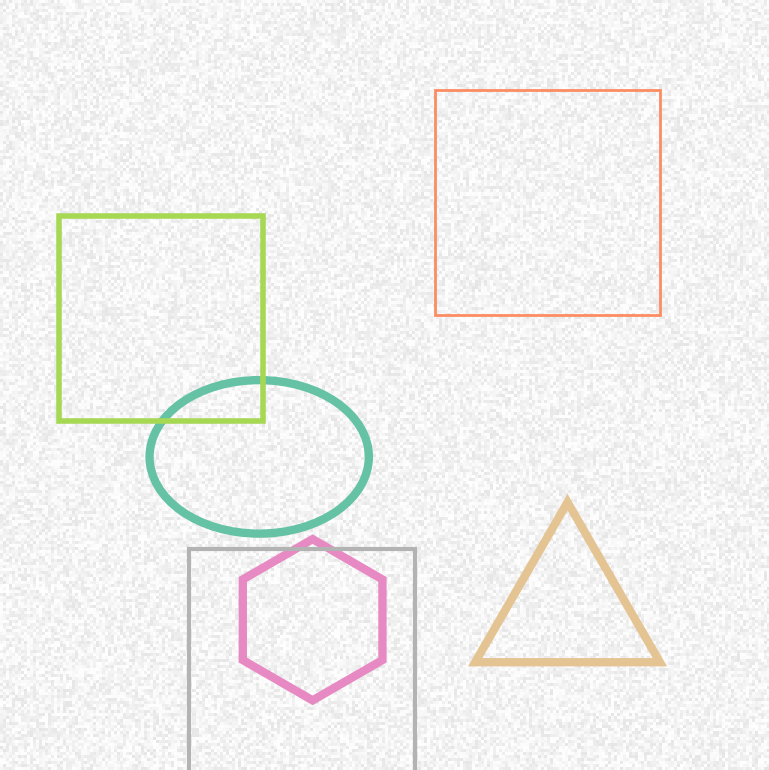[{"shape": "oval", "thickness": 3, "radius": 0.71, "center": [0.337, 0.407]}, {"shape": "square", "thickness": 1, "radius": 0.73, "center": [0.711, 0.737]}, {"shape": "hexagon", "thickness": 3, "radius": 0.52, "center": [0.406, 0.195]}, {"shape": "square", "thickness": 2, "radius": 0.66, "center": [0.209, 0.586]}, {"shape": "triangle", "thickness": 3, "radius": 0.69, "center": [0.737, 0.209]}, {"shape": "square", "thickness": 1.5, "radius": 0.73, "center": [0.392, 0.141]}]